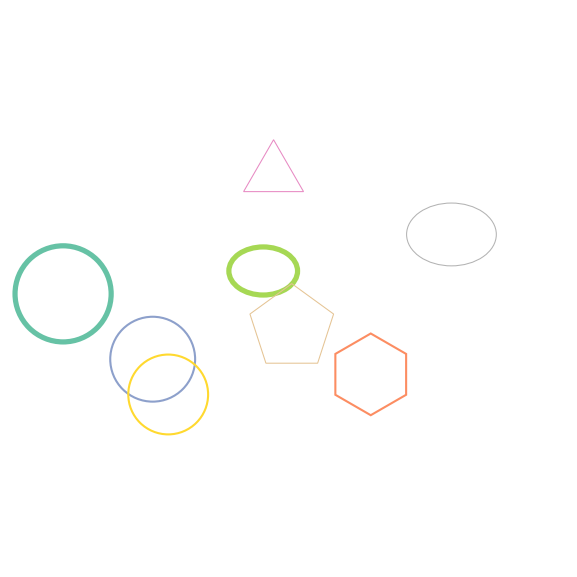[{"shape": "circle", "thickness": 2.5, "radius": 0.42, "center": [0.109, 0.49]}, {"shape": "hexagon", "thickness": 1, "radius": 0.35, "center": [0.642, 0.351]}, {"shape": "circle", "thickness": 1, "radius": 0.37, "center": [0.264, 0.377]}, {"shape": "triangle", "thickness": 0.5, "radius": 0.3, "center": [0.474, 0.697]}, {"shape": "oval", "thickness": 2.5, "radius": 0.3, "center": [0.456, 0.53]}, {"shape": "circle", "thickness": 1, "radius": 0.35, "center": [0.291, 0.316]}, {"shape": "pentagon", "thickness": 0.5, "radius": 0.38, "center": [0.505, 0.432]}, {"shape": "oval", "thickness": 0.5, "radius": 0.39, "center": [0.782, 0.593]}]